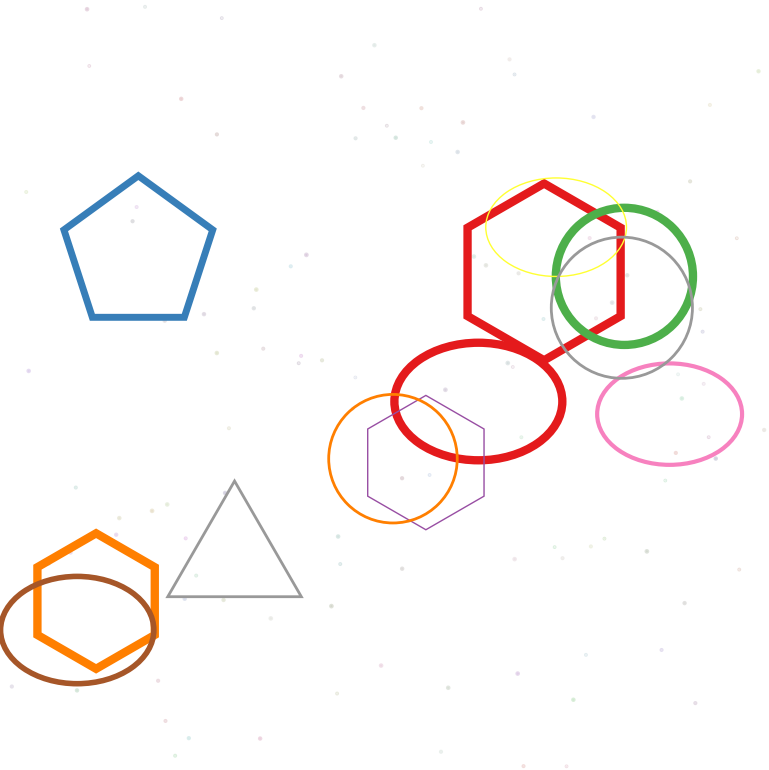[{"shape": "oval", "thickness": 3, "radius": 0.55, "center": [0.621, 0.479]}, {"shape": "hexagon", "thickness": 3, "radius": 0.57, "center": [0.707, 0.647]}, {"shape": "pentagon", "thickness": 2.5, "radius": 0.51, "center": [0.18, 0.67]}, {"shape": "circle", "thickness": 3, "radius": 0.45, "center": [0.811, 0.641]}, {"shape": "hexagon", "thickness": 0.5, "radius": 0.44, "center": [0.553, 0.399]}, {"shape": "hexagon", "thickness": 3, "radius": 0.44, "center": [0.125, 0.219]}, {"shape": "circle", "thickness": 1, "radius": 0.42, "center": [0.51, 0.404]}, {"shape": "oval", "thickness": 0.5, "radius": 0.46, "center": [0.722, 0.705]}, {"shape": "oval", "thickness": 2, "radius": 0.5, "center": [0.1, 0.182]}, {"shape": "oval", "thickness": 1.5, "radius": 0.47, "center": [0.87, 0.462]}, {"shape": "circle", "thickness": 1, "radius": 0.46, "center": [0.808, 0.6]}, {"shape": "triangle", "thickness": 1, "radius": 0.5, "center": [0.305, 0.275]}]